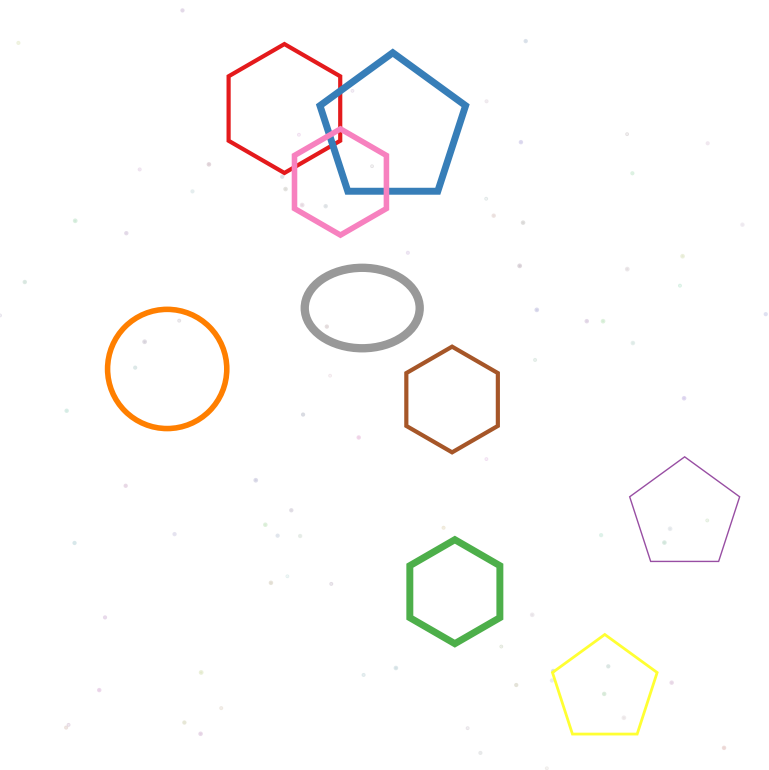[{"shape": "hexagon", "thickness": 1.5, "radius": 0.42, "center": [0.369, 0.859]}, {"shape": "pentagon", "thickness": 2.5, "radius": 0.5, "center": [0.51, 0.832]}, {"shape": "hexagon", "thickness": 2.5, "radius": 0.34, "center": [0.591, 0.232]}, {"shape": "pentagon", "thickness": 0.5, "radius": 0.38, "center": [0.889, 0.332]}, {"shape": "circle", "thickness": 2, "radius": 0.39, "center": [0.217, 0.521]}, {"shape": "pentagon", "thickness": 1, "radius": 0.36, "center": [0.785, 0.104]}, {"shape": "hexagon", "thickness": 1.5, "radius": 0.34, "center": [0.587, 0.481]}, {"shape": "hexagon", "thickness": 2, "radius": 0.34, "center": [0.442, 0.764]}, {"shape": "oval", "thickness": 3, "radius": 0.37, "center": [0.47, 0.6]}]